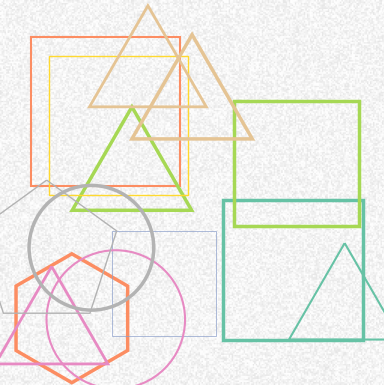[{"shape": "triangle", "thickness": 1.5, "radius": 0.83, "center": [0.895, 0.202]}, {"shape": "square", "thickness": 2.5, "radius": 0.91, "center": [0.762, 0.3]}, {"shape": "hexagon", "thickness": 2.5, "radius": 0.84, "center": [0.187, 0.173]}, {"shape": "square", "thickness": 1.5, "radius": 0.97, "center": [0.274, 0.71]}, {"shape": "square", "thickness": 0.5, "radius": 0.68, "center": [0.425, 0.264]}, {"shape": "triangle", "thickness": 2, "radius": 0.84, "center": [0.134, 0.139]}, {"shape": "circle", "thickness": 1.5, "radius": 0.9, "center": [0.301, 0.17]}, {"shape": "square", "thickness": 2.5, "radius": 0.81, "center": [0.771, 0.575]}, {"shape": "triangle", "thickness": 2.5, "radius": 0.9, "center": [0.343, 0.543]}, {"shape": "square", "thickness": 1, "radius": 0.9, "center": [0.307, 0.673]}, {"shape": "triangle", "thickness": 2, "radius": 0.88, "center": [0.384, 0.81]}, {"shape": "triangle", "thickness": 2.5, "radius": 0.9, "center": [0.499, 0.729]}, {"shape": "pentagon", "thickness": 1, "radius": 0.96, "center": [0.121, 0.341]}, {"shape": "circle", "thickness": 2.5, "radius": 0.81, "center": [0.237, 0.356]}]